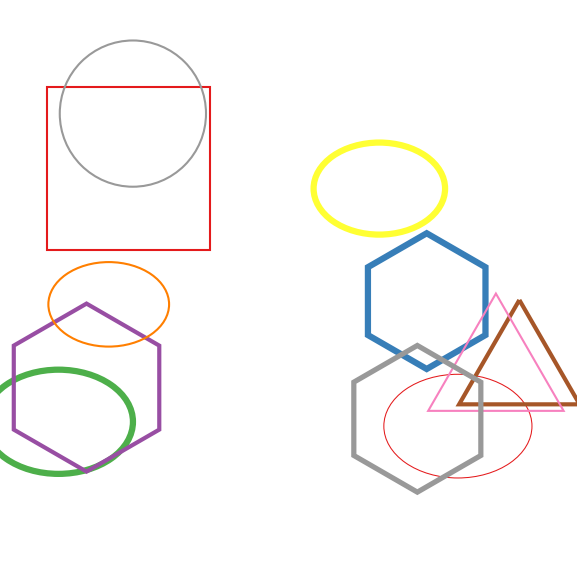[{"shape": "square", "thickness": 1, "radius": 0.71, "center": [0.222, 0.707]}, {"shape": "oval", "thickness": 0.5, "radius": 0.64, "center": [0.793, 0.261]}, {"shape": "hexagon", "thickness": 3, "radius": 0.59, "center": [0.739, 0.478]}, {"shape": "oval", "thickness": 3, "radius": 0.64, "center": [0.101, 0.269]}, {"shape": "hexagon", "thickness": 2, "radius": 0.73, "center": [0.15, 0.328]}, {"shape": "oval", "thickness": 1, "radius": 0.52, "center": [0.188, 0.472]}, {"shape": "oval", "thickness": 3, "radius": 0.57, "center": [0.657, 0.673]}, {"shape": "triangle", "thickness": 2, "radius": 0.6, "center": [0.899, 0.359]}, {"shape": "triangle", "thickness": 1, "radius": 0.68, "center": [0.859, 0.355]}, {"shape": "circle", "thickness": 1, "radius": 0.63, "center": [0.23, 0.802]}, {"shape": "hexagon", "thickness": 2.5, "radius": 0.63, "center": [0.723, 0.274]}]